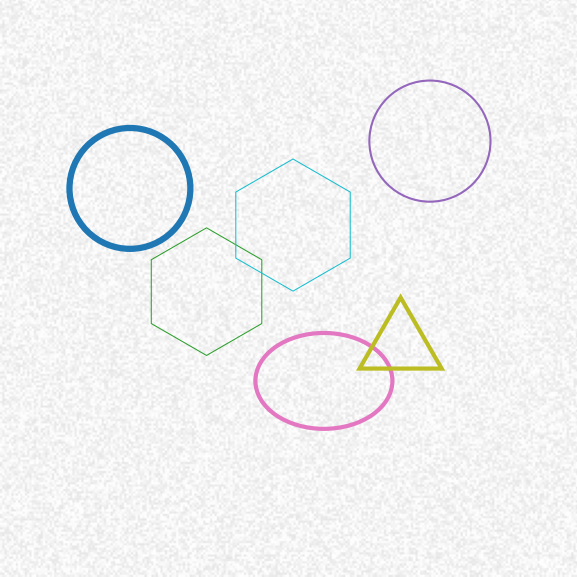[{"shape": "circle", "thickness": 3, "radius": 0.52, "center": [0.225, 0.673]}, {"shape": "hexagon", "thickness": 0.5, "radius": 0.55, "center": [0.358, 0.494]}, {"shape": "circle", "thickness": 1, "radius": 0.52, "center": [0.744, 0.755]}, {"shape": "oval", "thickness": 2, "radius": 0.59, "center": [0.561, 0.34]}, {"shape": "triangle", "thickness": 2, "radius": 0.41, "center": [0.694, 0.402]}, {"shape": "hexagon", "thickness": 0.5, "radius": 0.57, "center": [0.507, 0.609]}]